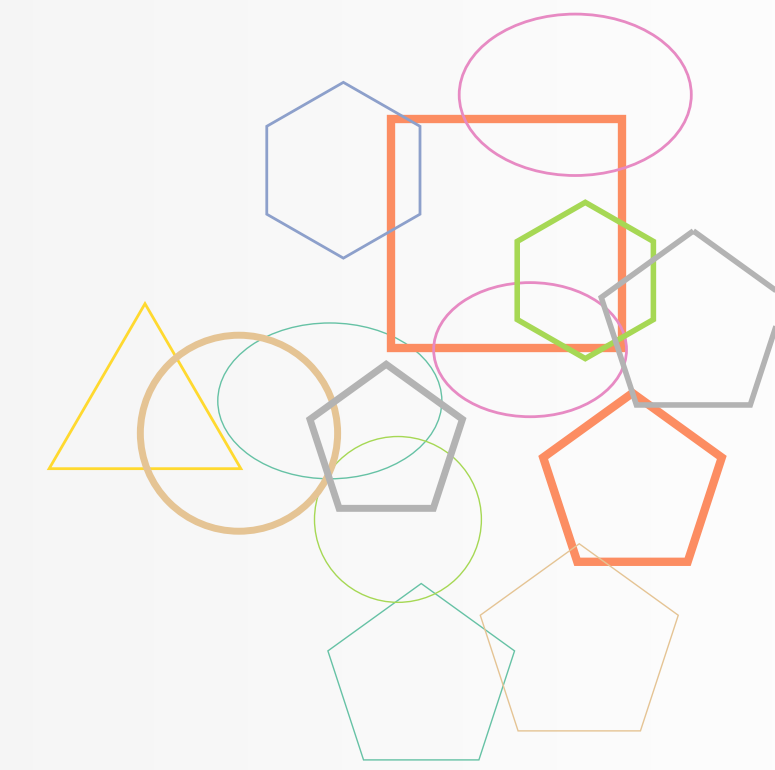[{"shape": "pentagon", "thickness": 0.5, "radius": 0.63, "center": [0.544, 0.116]}, {"shape": "oval", "thickness": 0.5, "radius": 0.72, "center": [0.426, 0.479]}, {"shape": "pentagon", "thickness": 3, "radius": 0.61, "center": [0.816, 0.368]}, {"shape": "square", "thickness": 3, "radius": 0.75, "center": [0.653, 0.697]}, {"shape": "hexagon", "thickness": 1, "radius": 0.57, "center": [0.443, 0.779]}, {"shape": "oval", "thickness": 1, "radius": 0.75, "center": [0.742, 0.877]}, {"shape": "oval", "thickness": 1, "radius": 0.62, "center": [0.684, 0.546]}, {"shape": "circle", "thickness": 0.5, "radius": 0.54, "center": [0.513, 0.325]}, {"shape": "hexagon", "thickness": 2, "radius": 0.51, "center": [0.755, 0.636]}, {"shape": "triangle", "thickness": 1, "radius": 0.71, "center": [0.187, 0.463]}, {"shape": "pentagon", "thickness": 0.5, "radius": 0.67, "center": [0.747, 0.159]}, {"shape": "circle", "thickness": 2.5, "radius": 0.64, "center": [0.308, 0.437]}, {"shape": "pentagon", "thickness": 2.5, "radius": 0.52, "center": [0.498, 0.423]}, {"shape": "pentagon", "thickness": 2, "radius": 0.62, "center": [0.895, 0.575]}]